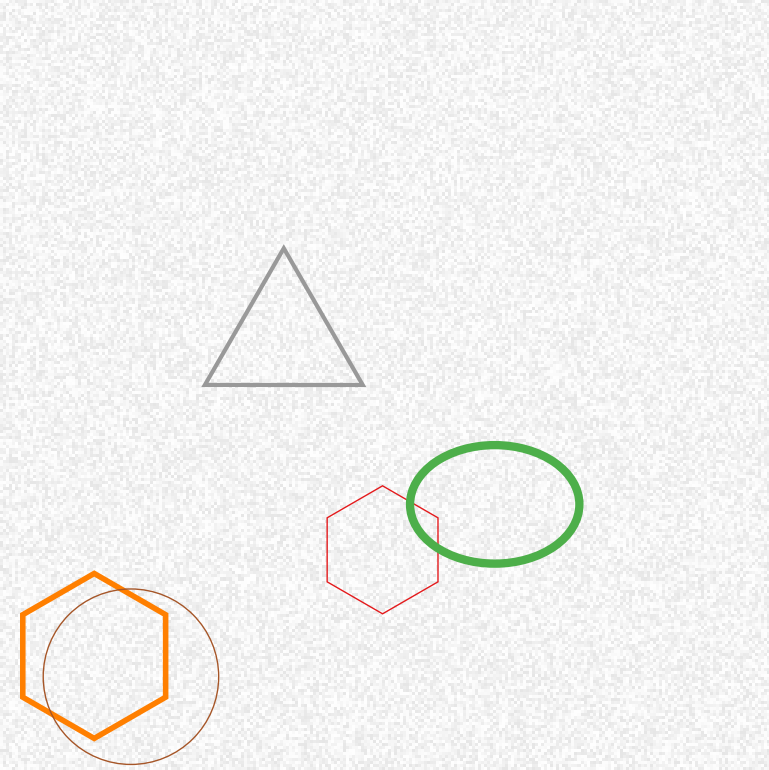[{"shape": "hexagon", "thickness": 0.5, "radius": 0.42, "center": [0.497, 0.286]}, {"shape": "oval", "thickness": 3, "radius": 0.55, "center": [0.642, 0.345]}, {"shape": "hexagon", "thickness": 2, "radius": 0.54, "center": [0.122, 0.148]}, {"shape": "circle", "thickness": 0.5, "radius": 0.57, "center": [0.17, 0.121]}, {"shape": "triangle", "thickness": 1.5, "radius": 0.59, "center": [0.369, 0.559]}]